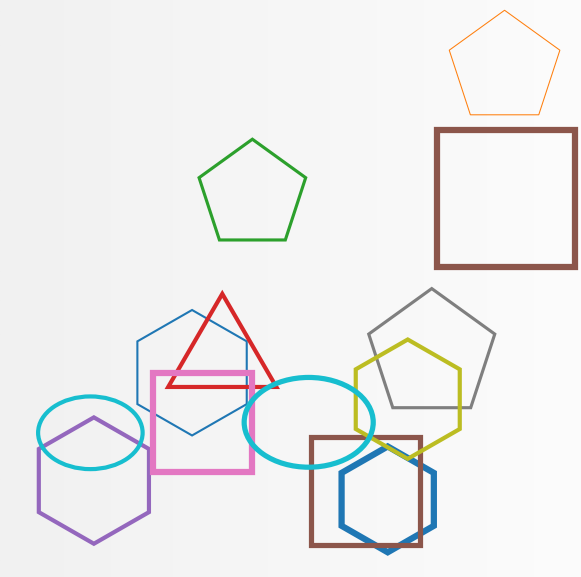[{"shape": "hexagon", "thickness": 1, "radius": 0.54, "center": [0.33, 0.354]}, {"shape": "hexagon", "thickness": 3, "radius": 0.46, "center": [0.667, 0.134]}, {"shape": "pentagon", "thickness": 0.5, "radius": 0.5, "center": [0.868, 0.881]}, {"shape": "pentagon", "thickness": 1.5, "radius": 0.48, "center": [0.434, 0.662]}, {"shape": "triangle", "thickness": 2, "radius": 0.54, "center": [0.382, 0.383]}, {"shape": "hexagon", "thickness": 2, "radius": 0.55, "center": [0.162, 0.167]}, {"shape": "square", "thickness": 3, "radius": 0.59, "center": [0.871, 0.656]}, {"shape": "square", "thickness": 2.5, "radius": 0.47, "center": [0.629, 0.149]}, {"shape": "square", "thickness": 3, "radius": 0.43, "center": [0.348, 0.267]}, {"shape": "pentagon", "thickness": 1.5, "radius": 0.57, "center": [0.743, 0.385]}, {"shape": "hexagon", "thickness": 2, "radius": 0.52, "center": [0.702, 0.308]}, {"shape": "oval", "thickness": 2.5, "radius": 0.56, "center": [0.531, 0.268]}, {"shape": "oval", "thickness": 2, "radius": 0.45, "center": [0.155, 0.25]}]